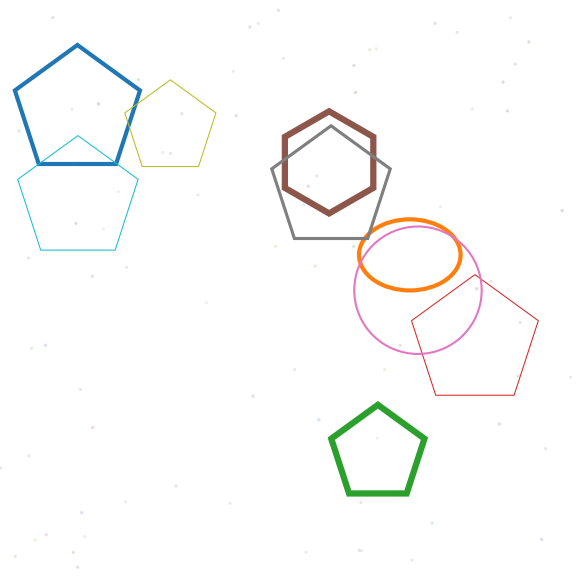[{"shape": "pentagon", "thickness": 2, "radius": 0.57, "center": [0.134, 0.807]}, {"shape": "oval", "thickness": 2, "radius": 0.44, "center": [0.71, 0.558]}, {"shape": "pentagon", "thickness": 3, "radius": 0.42, "center": [0.654, 0.213]}, {"shape": "pentagon", "thickness": 0.5, "radius": 0.58, "center": [0.822, 0.408]}, {"shape": "hexagon", "thickness": 3, "radius": 0.44, "center": [0.57, 0.718]}, {"shape": "circle", "thickness": 1, "radius": 0.55, "center": [0.724, 0.497]}, {"shape": "pentagon", "thickness": 1.5, "radius": 0.54, "center": [0.573, 0.673]}, {"shape": "pentagon", "thickness": 0.5, "radius": 0.42, "center": [0.295, 0.778]}, {"shape": "pentagon", "thickness": 0.5, "radius": 0.55, "center": [0.135, 0.655]}]